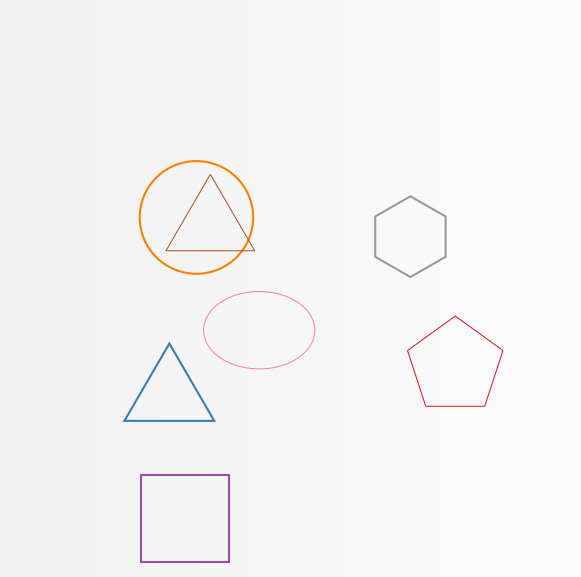[{"shape": "pentagon", "thickness": 0.5, "radius": 0.43, "center": [0.783, 0.365]}, {"shape": "triangle", "thickness": 1, "radius": 0.45, "center": [0.291, 0.315]}, {"shape": "square", "thickness": 1, "radius": 0.38, "center": [0.318, 0.102]}, {"shape": "circle", "thickness": 1, "radius": 0.49, "center": [0.338, 0.623]}, {"shape": "triangle", "thickness": 0.5, "radius": 0.44, "center": [0.362, 0.609]}, {"shape": "oval", "thickness": 0.5, "radius": 0.48, "center": [0.446, 0.427]}, {"shape": "hexagon", "thickness": 1, "radius": 0.35, "center": [0.706, 0.589]}]